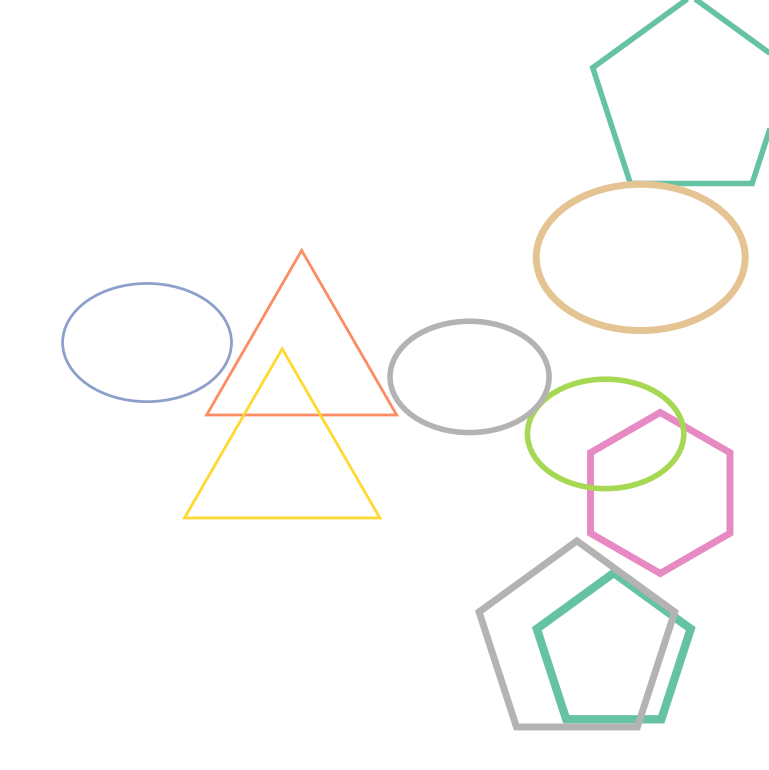[{"shape": "pentagon", "thickness": 2, "radius": 0.67, "center": [0.898, 0.871]}, {"shape": "pentagon", "thickness": 3, "radius": 0.53, "center": [0.797, 0.151]}, {"shape": "triangle", "thickness": 1, "radius": 0.71, "center": [0.392, 0.532]}, {"shape": "oval", "thickness": 1, "radius": 0.55, "center": [0.191, 0.555]}, {"shape": "hexagon", "thickness": 2.5, "radius": 0.52, "center": [0.857, 0.36]}, {"shape": "oval", "thickness": 2, "radius": 0.51, "center": [0.786, 0.436]}, {"shape": "triangle", "thickness": 1, "radius": 0.73, "center": [0.366, 0.401]}, {"shape": "oval", "thickness": 2.5, "radius": 0.68, "center": [0.832, 0.666]}, {"shape": "oval", "thickness": 2, "radius": 0.52, "center": [0.61, 0.511]}, {"shape": "pentagon", "thickness": 2.5, "radius": 0.67, "center": [0.749, 0.164]}]